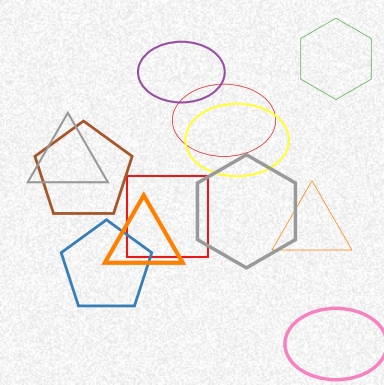[{"shape": "oval", "thickness": 0.5, "radius": 0.67, "center": [0.582, 0.688]}, {"shape": "square", "thickness": 1.5, "radius": 0.53, "center": [0.435, 0.438]}, {"shape": "pentagon", "thickness": 2, "radius": 0.62, "center": [0.277, 0.305]}, {"shape": "hexagon", "thickness": 0.5, "radius": 0.53, "center": [0.873, 0.847]}, {"shape": "oval", "thickness": 1.5, "radius": 0.56, "center": [0.471, 0.813]}, {"shape": "triangle", "thickness": 0.5, "radius": 0.6, "center": [0.81, 0.411]}, {"shape": "triangle", "thickness": 3, "radius": 0.58, "center": [0.373, 0.376]}, {"shape": "oval", "thickness": 1.5, "radius": 0.67, "center": [0.616, 0.636]}, {"shape": "pentagon", "thickness": 2, "radius": 0.66, "center": [0.217, 0.553]}, {"shape": "oval", "thickness": 2.5, "radius": 0.66, "center": [0.873, 0.106]}, {"shape": "triangle", "thickness": 1.5, "radius": 0.6, "center": [0.176, 0.587]}, {"shape": "hexagon", "thickness": 2.5, "radius": 0.73, "center": [0.64, 0.451]}]